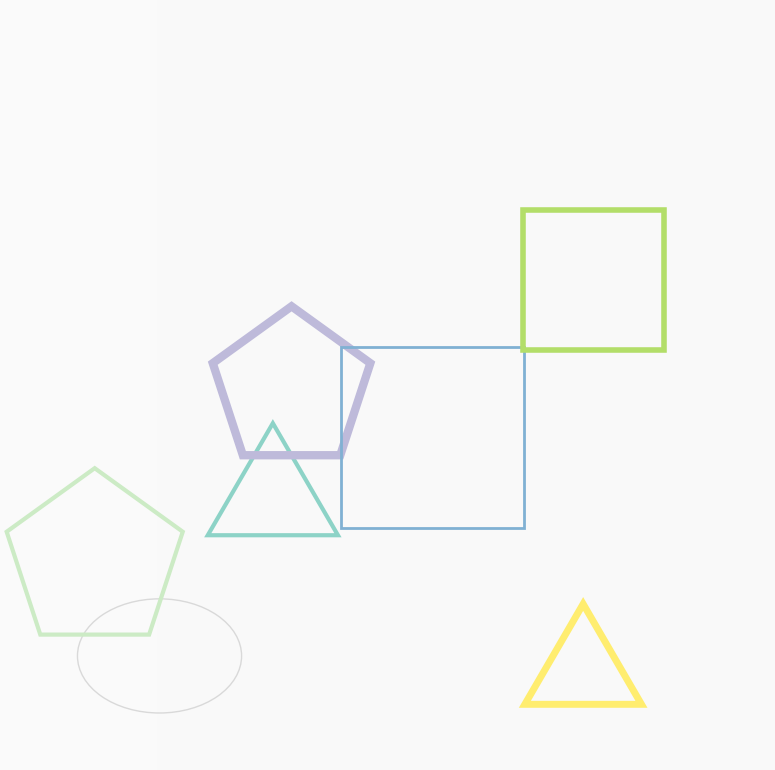[{"shape": "triangle", "thickness": 1.5, "radius": 0.48, "center": [0.352, 0.353]}, {"shape": "pentagon", "thickness": 3, "radius": 0.53, "center": [0.376, 0.495]}, {"shape": "square", "thickness": 1, "radius": 0.59, "center": [0.558, 0.432]}, {"shape": "square", "thickness": 2, "radius": 0.46, "center": [0.766, 0.636]}, {"shape": "oval", "thickness": 0.5, "radius": 0.53, "center": [0.206, 0.148]}, {"shape": "pentagon", "thickness": 1.5, "radius": 0.6, "center": [0.122, 0.272]}, {"shape": "triangle", "thickness": 2.5, "radius": 0.43, "center": [0.752, 0.129]}]